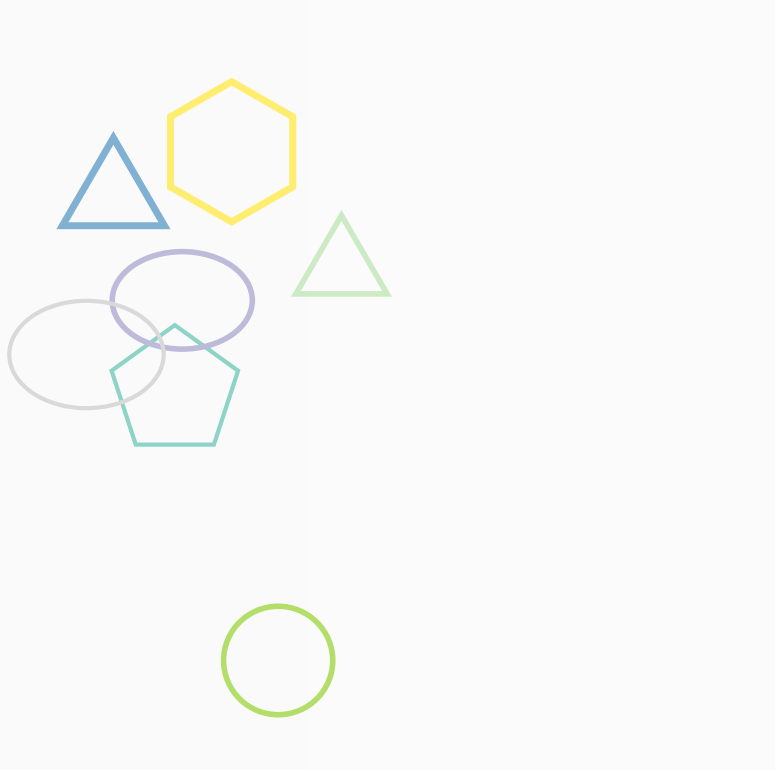[{"shape": "pentagon", "thickness": 1.5, "radius": 0.43, "center": [0.226, 0.492]}, {"shape": "oval", "thickness": 2, "radius": 0.45, "center": [0.235, 0.61]}, {"shape": "triangle", "thickness": 2.5, "radius": 0.38, "center": [0.146, 0.745]}, {"shape": "circle", "thickness": 2, "radius": 0.35, "center": [0.359, 0.142]}, {"shape": "oval", "thickness": 1.5, "radius": 0.5, "center": [0.112, 0.54]}, {"shape": "triangle", "thickness": 2, "radius": 0.34, "center": [0.441, 0.652]}, {"shape": "hexagon", "thickness": 2.5, "radius": 0.46, "center": [0.299, 0.803]}]